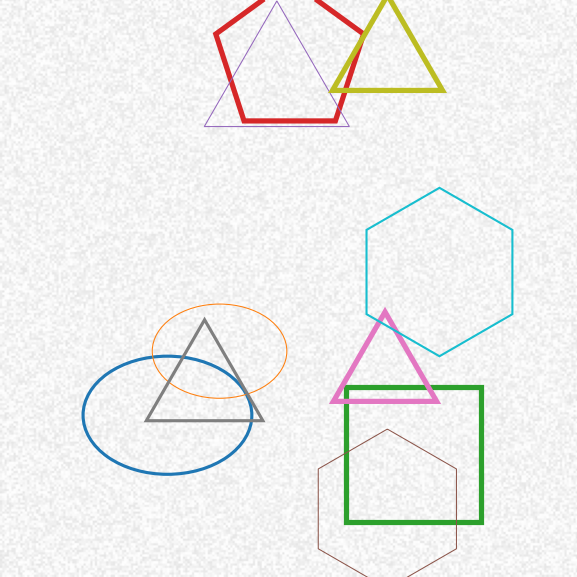[{"shape": "oval", "thickness": 1.5, "radius": 0.73, "center": [0.29, 0.28]}, {"shape": "oval", "thickness": 0.5, "radius": 0.58, "center": [0.38, 0.391]}, {"shape": "square", "thickness": 2.5, "radius": 0.58, "center": [0.716, 0.212]}, {"shape": "pentagon", "thickness": 2.5, "radius": 0.67, "center": [0.502, 0.899]}, {"shape": "triangle", "thickness": 0.5, "radius": 0.73, "center": [0.479, 0.853]}, {"shape": "hexagon", "thickness": 0.5, "radius": 0.69, "center": [0.671, 0.118]}, {"shape": "triangle", "thickness": 2.5, "radius": 0.52, "center": [0.667, 0.356]}, {"shape": "triangle", "thickness": 1.5, "radius": 0.58, "center": [0.354, 0.329]}, {"shape": "triangle", "thickness": 2.5, "radius": 0.55, "center": [0.671, 0.898]}, {"shape": "hexagon", "thickness": 1, "radius": 0.73, "center": [0.761, 0.528]}]